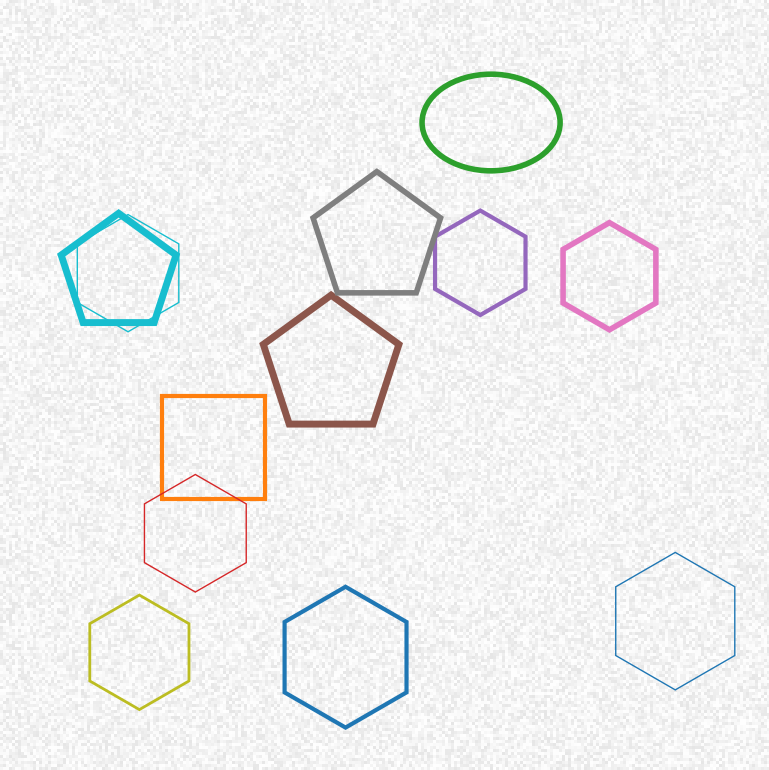[{"shape": "hexagon", "thickness": 0.5, "radius": 0.45, "center": [0.877, 0.193]}, {"shape": "hexagon", "thickness": 1.5, "radius": 0.46, "center": [0.449, 0.147]}, {"shape": "square", "thickness": 1.5, "radius": 0.33, "center": [0.277, 0.419]}, {"shape": "oval", "thickness": 2, "radius": 0.45, "center": [0.638, 0.841]}, {"shape": "hexagon", "thickness": 0.5, "radius": 0.38, "center": [0.254, 0.307]}, {"shape": "hexagon", "thickness": 1.5, "radius": 0.34, "center": [0.624, 0.659]}, {"shape": "pentagon", "thickness": 2.5, "radius": 0.46, "center": [0.43, 0.524]}, {"shape": "hexagon", "thickness": 2, "radius": 0.35, "center": [0.792, 0.641]}, {"shape": "pentagon", "thickness": 2, "radius": 0.44, "center": [0.489, 0.69]}, {"shape": "hexagon", "thickness": 1, "radius": 0.37, "center": [0.181, 0.153]}, {"shape": "pentagon", "thickness": 2.5, "radius": 0.39, "center": [0.154, 0.645]}, {"shape": "hexagon", "thickness": 0.5, "radius": 0.38, "center": [0.166, 0.645]}]